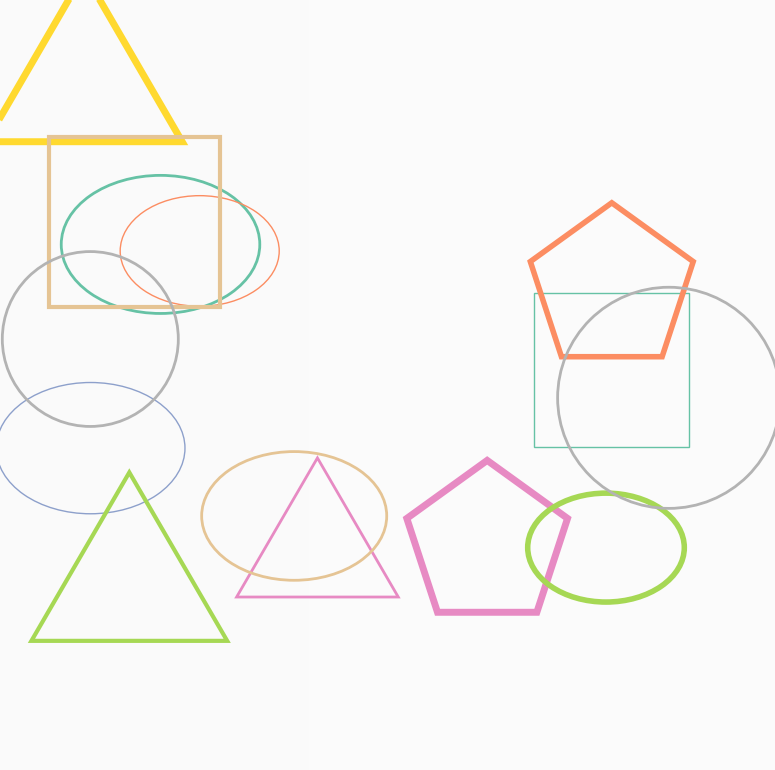[{"shape": "square", "thickness": 0.5, "radius": 0.5, "center": [0.789, 0.519]}, {"shape": "oval", "thickness": 1, "radius": 0.64, "center": [0.207, 0.683]}, {"shape": "oval", "thickness": 0.5, "radius": 0.51, "center": [0.258, 0.674]}, {"shape": "pentagon", "thickness": 2, "radius": 0.55, "center": [0.789, 0.626]}, {"shape": "oval", "thickness": 0.5, "radius": 0.61, "center": [0.117, 0.418]}, {"shape": "pentagon", "thickness": 2.5, "radius": 0.55, "center": [0.629, 0.293]}, {"shape": "triangle", "thickness": 1, "radius": 0.6, "center": [0.41, 0.285]}, {"shape": "oval", "thickness": 2, "radius": 0.51, "center": [0.782, 0.289]}, {"shape": "triangle", "thickness": 1.5, "radius": 0.73, "center": [0.167, 0.241]}, {"shape": "triangle", "thickness": 2.5, "radius": 0.73, "center": [0.109, 0.889]}, {"shape": "square", "thickness": 1.5, "radius": 0.55, "center": [0.174, 0.712]}, {"shape": "oval", "thickness": 1, "radius": 0.6, "center": [0.38, 0.33]}, {"shape": "circle", "thickness": 1, "radius": 0.72, "center": [0.863, 0.483]}, {"shape": "circle", "thickness": 1, "radius": 0.57, "center": [0.117, 0.56]}]